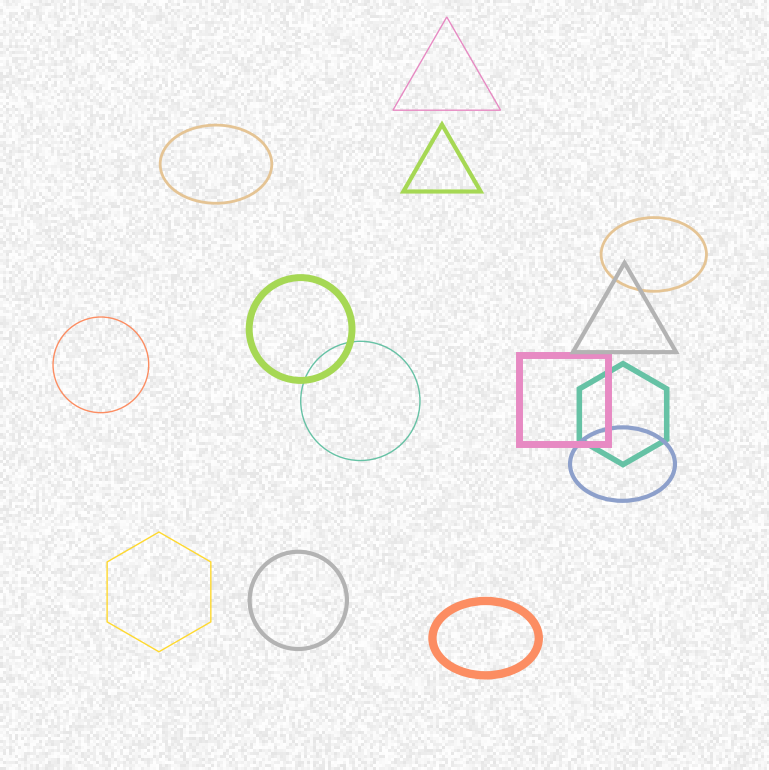[{"shape": "hexagon", "thickness": 2, "radius": 0.33, "center": [0.809, 0.462]}, {"shape": "circle", "thickness": 0.5, "radius": 0.39, "center": [0.468, 0.479]}, {"shape": "circle", "thickness": 0.5, "radius": 0.31, "center": [0.131, 0.526]}, {"shape": "oval", "thickness": 3, "radius": 0.35, "center": [0.631, 0.171]}, {"shape": "oval", "thickness": 1.5, "radius": 0.34, "center": [0.808, 0.397]}, {"shape": "triangle", "thickness": 0.5, "radius": 0.4, "center": [0.58, 0.897]}, {"shape": "square", "thickness": 2.5, "radius": 0.29, "center": [0.732, 0.481]}, {"shape": "triangle", "thickness": 1.5, "radius": 0.29, "center": [0.574, 0.78]}, {"shape": "circle", "thickness": 2.5, "radius": 0.33, "center": [0.39, 0.573]}, {"shape": "hexagon", "thickness": 0.5, "radius": 0.39, "center": [0.206, 0.231]}, {"shape": "oval", "thickness": 1, "radius": 0.34, "center": [0.849, 0.67]}, {"shape": "oval", "thickness": 1, "radius": 0.36, "center": [0.28, 0.787]}, {"shape": "triangle", "thickness": 1.5, "radius": 0.39, "center": [0.811, 0.581]}, {"shape": "circle", "thickness": 1.5, "radius": 0.32, "center": [0.387, 0.22]}]